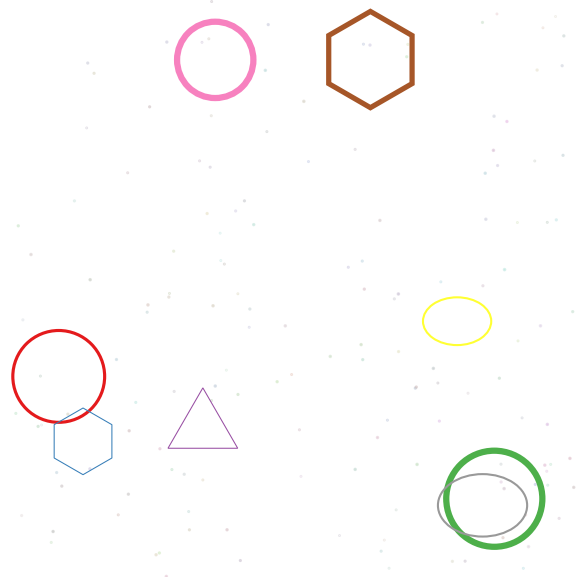[{"shape": "circle", "thickness": 1.5, "radius": 0.4, "center": [0.102, 0.347]}, {"shape": "hexagon", "thickness": 0.5, "radius": 0.29, "center": [0.144, 0.235]}, {"shape": "circle", "thickness": 3, "radius": 0.42, "center": [0.856, 0.136]}, {"shape": "triangle", "thickness": 0.5, "radius": 0.35, "center": [0.351, 0.258]}, {"shape": "oval", "thickness": 1, "radius": 0.3, "center": [0.792, 0.443]}, {"shape": "hexagon", "thickness": 2.5, "radius": 0.42, "center": [0.641, 0.896]}, {"shape": "circle", "thickness": 3, "radius": 0.33, "center": [0.373, 0.895]}, {"shape": "oval", "thickness": 1, "radius": 0.39, "center": [0.836, 0.124]}]